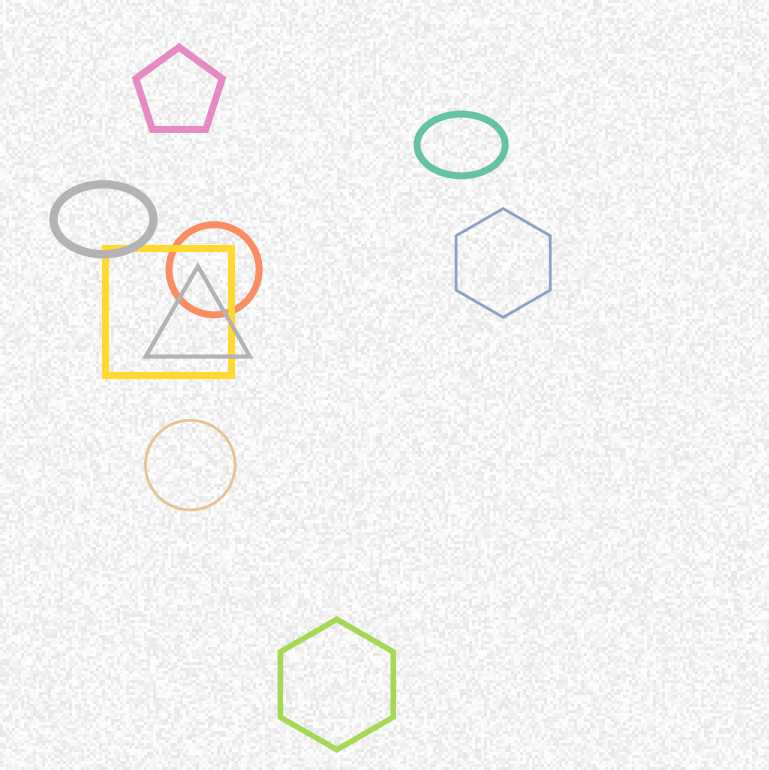[{"shape": "oval", "thickness": 2.5, "radius": 0.29, "center": [0.599, 0.812]}, {"shape": "circle", "thickness": 2.5, "radius": 0.29, "center": [0.278, 0.65]}, {"shape": "hexagon", "thickness": 1, "radius": 0.35, "center": [0.653, 0.659]}, {"shape": "pentagon", "thickness": 2.5, "radius": 0.3, "center": [0.233, 0.88]}, {"shape": "hexagon", "thickness": 2, "radius": 0.42, "center": [0.437, 0.111]}, {"shape": "square", "thickness": 2.5, "radius": 0.41, "center": [0.218, 0.595]}, {"shape": "circle", "thickness": 1, "radius": 0.29, "center": [0.247, 0.396]}, {"shape": "triangle", "thickness": 1.5, "radius": 0.39, "center": [0.257, 0.576]}, {"shape": "oval", "thickness": 3, "radius": 0.32, "center": [0.134, 0.715]}]